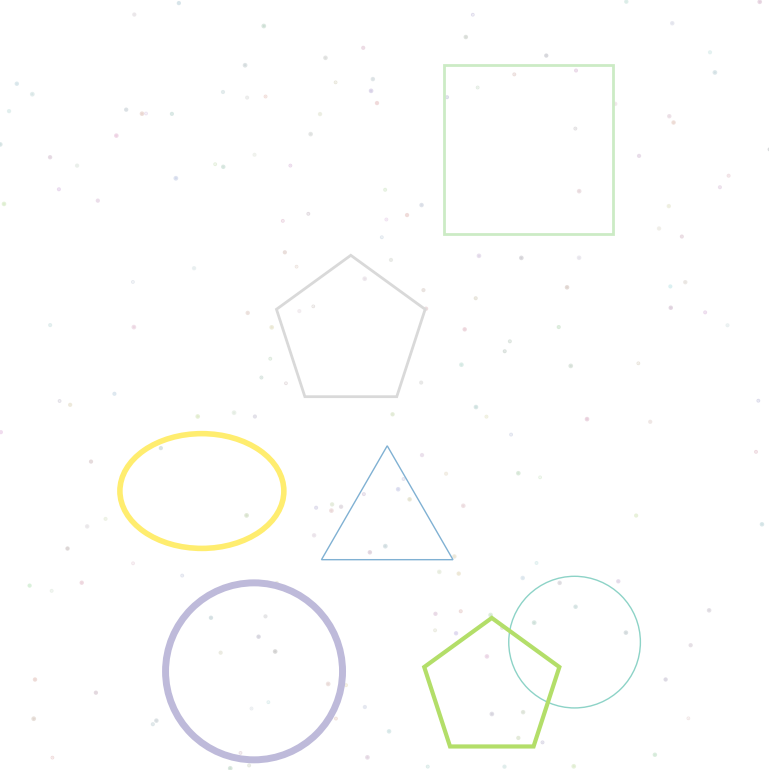[{"shape": "circle", "thickness": 0.5, "radius": 0.43, "center": [0.746, 0.166]}, {"shape": "circle", "thickness": 2.5, "radius": 0.57, "center": [0.33, 0.128]}, {"shape": "triangle", "thickness": 0.5, "radius": 0.49, "center": [0.503, 0.322]}, {"shape": "pentagon", "thickness": 1.5, "radius": 0.46, "center": [0.639, 0.105]}, {"shape": "pentagon", "thickness": 1, "radius": 0.51, "center": [0.456, 0.567]}, {"shape": "square", "thickness": 1, "radius": 0.55, "center": [0.686, 0.806]}, {"shape": "oval", "thickness": 2, "radius": 0.53, "center": [0.262, 0.362]}]